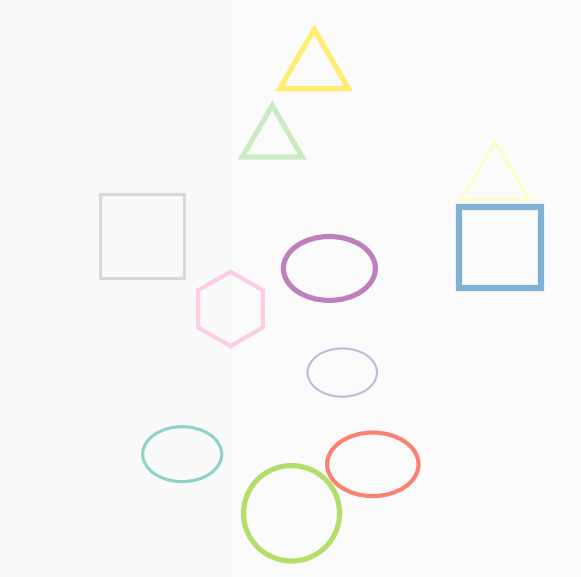[{"shape": "oval", "thickness": 1.5, "radius": 0.34, "center": [0.313, 0.213]}, {"shape": "triangle", "thickness": 1, "radius": 0.34, "center": [0.852, 0.687]}, {"shape": "oval", "thickness": 1, "radius": 0.3, "center": [0.589, 0.354]}, {"shape": "oval", "thickness": 2, "radius": 0.39, "center": [0.641, 0.195]}, {"shape": "square", "thickness": 3, "radius": 0.35, "center": [0.86, 0.571]}, {"shape": "circle", "thickness": 2.5, "radius": 0.41, "center": [0.502, 0.11]}, {"shape": "hexagon", "thickness": 2, "radius": 0.32, "center": [0.397, 0.464]}, {"shape": "square", "thickness": 1.5, "radius": 0.36, "center": [0.244, 0.59]}, {"shape": "oval", "thickness": 2.5, "radius": 0.4, "center": [0.567, 0.534]}, {"shape": "triangle", "thickness": 2.5, "radius": 0.3, "center": [0.468, 0.757]}, {"shape": "triangle", "thickness": 2.5, "radius": 0.34, "center": [0.541, 0.88]}]